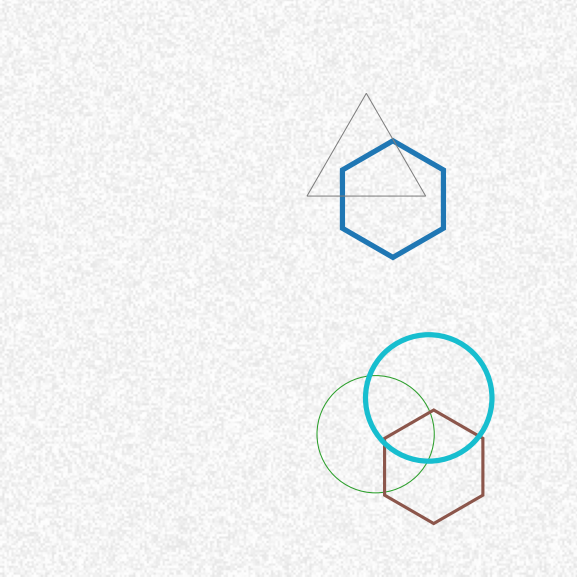[{"shape": "hexagon", "thickness": 2.5, "radius": 0.5, "center": [0.68, 0.654]}, {"shape": "circle", "thickness": 0.5, "radius": 0.51, "center": [0.65, 0.247]}, {"shape": "hexagon", "thickness": 1.5, "radius": 0.49, "center": [0.751, 0.191]}, {"shape": "triangle", "thickness": 0.5, "radius": 0.59, "center": [0.634, 0.719]}, {"shape": "circle", "thickness": 2.5, "radius": 0.55, "center": [0.742, 0.31]}]